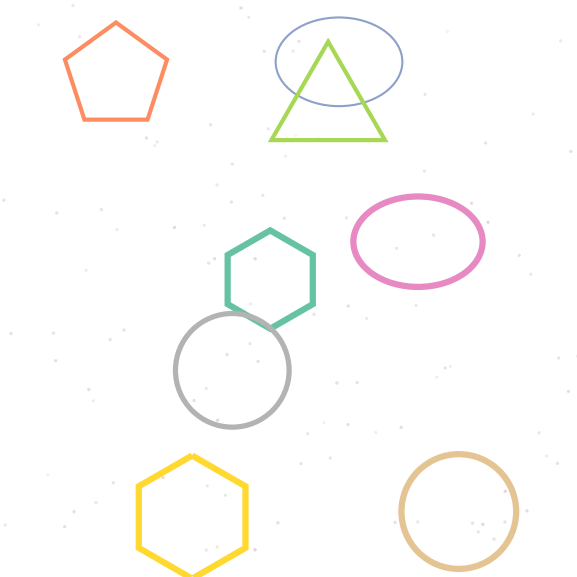[{"shape": "hexagon", "thickness": 3, "radius": 0.43, "center": [0.468, 0.515]}, {"shape": "pentagon", "thickness": 2, "radius": 0.46, "center": [0.201, 0.867]}, {"shape": "oval", "thickness": 1, "radius": 0.55, "center": [0.587, 0.892]}, {"shape": "oval", "thickness": 3, "radius": 0.56, "center": [0.724, 0.581]}, {"shape": "triangle", "thickness": 2, "radius": 0.57, "center": [0.568, 0.813]}, {"shape": "hexagon", "thickness": 3, "radius": 0.53, "center": [0.333, 0.104]}, {"shape": "circle", "thickness": 3, "radius": 0.5, "center": [0.794, 0.113]}, {"shape": "circle", "thickness": 2.5, "radius": 0.49, "center": [0.402, 0.358]}]